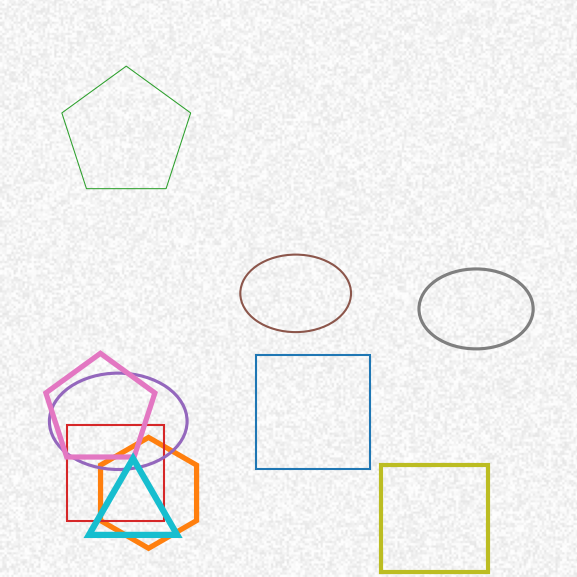[{"shape": "square", "thickness": 1, "radius": 0.49, "center": [0.542, 0.286]}, {"shape": "hexagon", "thickness": 2.5, "radius": 0.48, "center": [0.257, 0.146]}, {"shape": "pentagon", "thickness": 0.5, "radius": 0.59, "center": [0.219, 0.767]}, {"shape": "square", "thickness": 1, "radius": 0.42, "center": [0.2, 0.18]}, {"shape": "oval", "thickness": 1.5, "radius": 0.6, "center": [0.205, 0.27]}, {"shape": "oval", "thickness": 1, "radius": 0.48, "center": [0.512, 0.491]}, {"shape": "pentagon", "thickness": 2.5, "radius": 0.5, "center": [0.174, 0.288]}, {"shape": "oval", "thickness": 1.5, "radius": 0.49, "center": [0.824, 0.464]}, {"shape": "square", "thickness": 2, "radius": 0.46, "center": [0.753, 0.102]}, {"shape": "triangle", "thickness": 3, "radius": 0.44, "center": [0.23, 0.117]}]